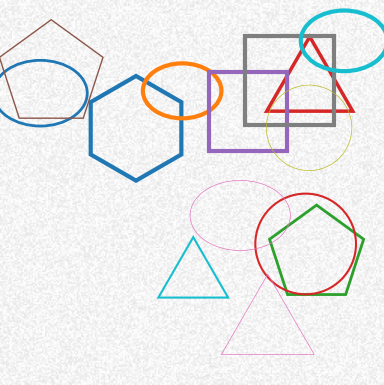[{"shape": "oval", "thickness": 2, "radius": 0.61, "center": [0.105, 0.758]}, {"shape": "hexagon", "thickness": 3, "radius": 0.68, "center": [0.353, 0.667]}, {"shape": "oval", "thickness": 3, "radius": 0.51, "center": [0.473, 0.764]}, {"shape": "pentagon", "thickness": 2, "radius": 0.64, "center": [0.822, 0.339]}, {"shape": "circle", "thickness": 1.5, "radius": 0.65, "center": [0.794, 0.366]}, {"shape": "triangle", "thickness": 2.5, "radius": 0.64, "center": [0.805, 0.776]}, {"shape": "square", "thickness": 3, "radius": 0.51, "center": [0.644, 0.71]}, {"shape": "pentagon", "thickness": 1, "radius": 0.71, "center": [0.133, 0.807]}, {"shape": "triangle", "thickness": 0.5, "radius": 0.7, "center": [0.696, 0.149]}, {"shape": "oval", "thickness": 0.5, "radius": 0.65, "center": [0.624, 0.44]}, {"shape": "square", "thickness": 3, "radius": 0.58, "center": [0.752, 0.791]}, {"shape": "circle", "thickness": 0.5, "radius": 0.56, "center": [0.803, 0.668]}, {"shape": "triangle", "thickness": 1.5, "radius": 0.52, "center": [0.502, 0.279]}, {"shape": "oval", "thickness": 3, "radius": 0.56, "center": [0.894, 0.894]}]